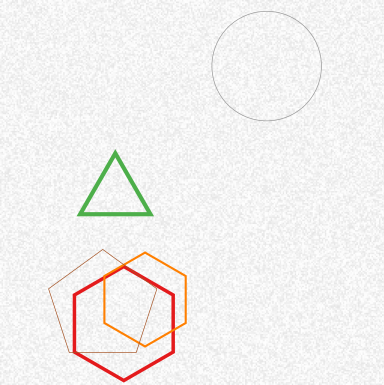[{"shape": "hexagon", "thickness": 2.5, "radius": 0.74, "center": [0.322, 0.16]}, {"shape": "triangle", "thickness": 3, "radius": 0.53, "center": [0.299, 0.496]}, {"shape": "hexagon", "thickness": 1.5, "radius": 0.61, "center": [0.377, 0.222]}, {"shape": "pentagon", "thickness": 0.5, "radius": 0.74, "center": [0.267, 0.204]}, {"shape": "circle", "thickness": 0.5, "radius": 0.71, "center": [0.693, 0.828]}]